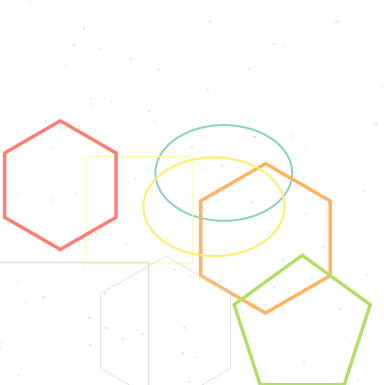[{"shape": "oval", "thickness": 1.5, "radius": 0.89, "center": [0.581, 0.551]}, {"shape": "square", "thickness": 1, "radius": 0.69, "center": [0.36, 0.457]}, {"shape": "hexagon", "thickness": 2.5, "radius": 0.84, "center": [0.157, 0.519]}, {"shape": "hexagon", "thickness": 2.5, "radius": 0.97, "center": [0.69, 0.381]}, {"shape": "pentagon", "thickness": 2.5, "radius": 0.93, "center": [0.785, 0.151]}, {"shape": "hexagon", "thickness": 0.5, "radius": 0.97, "center": [0.43, 0.14]}, {"shape": "square", "thickness": 1, "radius": 0.97, "center": [0.19, 0.124]}, {"shape": "oval", "thickness": 1.5, "radius": 0.92, "center": [0.556, 0.463]}]